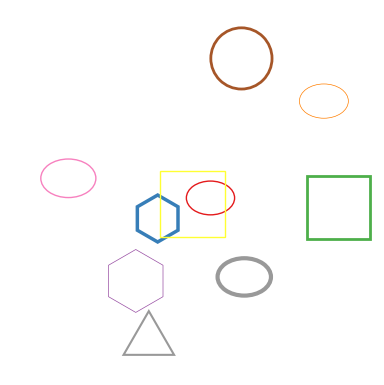[{"shape": "oval", "thickness": 1, "radius": 0.31, "center": [0.547, 0.486]}, {"shape": "hexagon", "thickness": 2.5, "radius": 0.3, "center": [0.41, 0.432]}, {"shape": "square", "thickness": 2, "radius": 0.41, "center": [0.88, 0.462]}, {"shape": "hexagon", "thickness": 0.5, "radius": 0.41, "center": [0.353, 0.27]}, {"shape": "oval", "thickness": 0.5, "radius": 0.32, "center": [0.841, 0.737]}, {"shape": "square", "thickness": 1, "radius": 0.43, "center": [0.501, 0.47]}, {"shape": "circle", "thickness": 2, "radius": 0.4, "center": [0.627, 0.848]}, {"shape": "oval", "thickness": 1, "radius": 0.36, "center": [0.177, 0.537]}, {"shape": "triangle", "thickness": 1.5, "radius": 0.38, "center": [0.387, 0.116]}, {"shape": "oval", "thickness": 3, "radius": 0.35, "center": [0.634, 0.281]}]